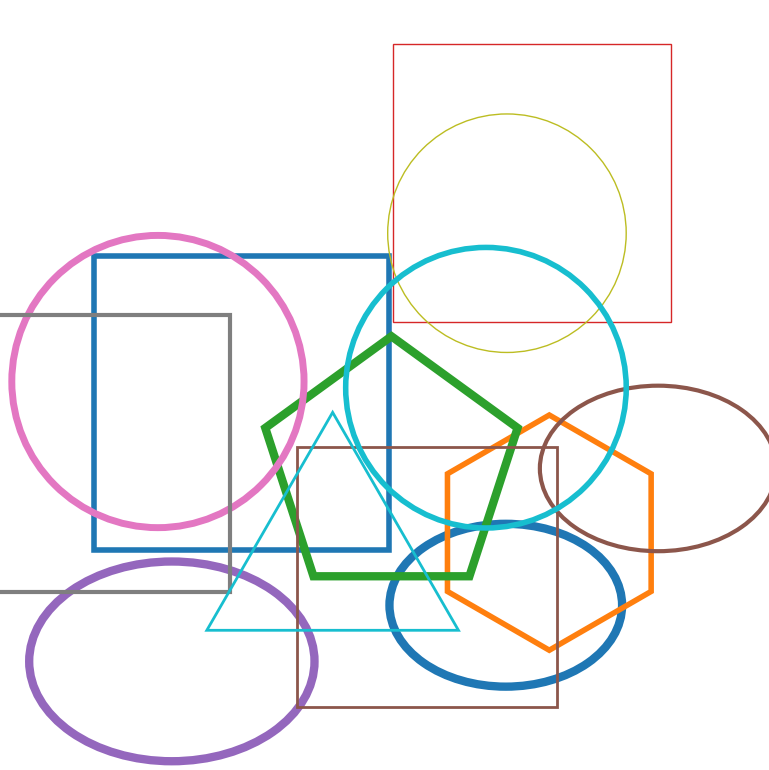[{"shape": "square", "thickness": 2, "radius": 0.96, "center": [0.314, 0.477]}, {"shape": "oval", "thickness": 3, "radius": 0.76, "center": [0.657, 0.214]}, {"shape": "hexagon", "thickness": 2, "radius": 0.76, "center": [0.713, 0.308]}, {"shape": "pentagon", "thickness": 3, "radius": 0.86, "center": [0.508, 0.391]}, {"shape": "square", "thickness": 0.5, "radius": 0.9, "center": [0.69, 0.763]}, {"shape": "oval", "thickness": 3, "radius": 0.93, "center": [0.223, 0.141]}, {"shape": "square", "thickness": 1, "radius": 0.84, "center": [0.555, 0.25]}, {"shape": "oval", "thickness": 1.5, "radius": 0.77, "center": [0.855, 0.392]}, {"shape": "circle", "thickness": 2.5, "radius": 0.95, "center": [0.205, 0.505]}, {"shape": "square", "thickness": 1.5, "radius": 0.9, "center": [0.118, 0.411]}, {"shape": "circle", "thickness": 0.5, "radius": 0.77, "center": [0.658, 0.697]}, {"shape": "triangle", "thickness": 1, "radius": 0.94, "center": [0.432, 0.276]}, {"shape": "circle", "thickness": 2, "radius": 0.91, "center": [0.631, 0.496]}]